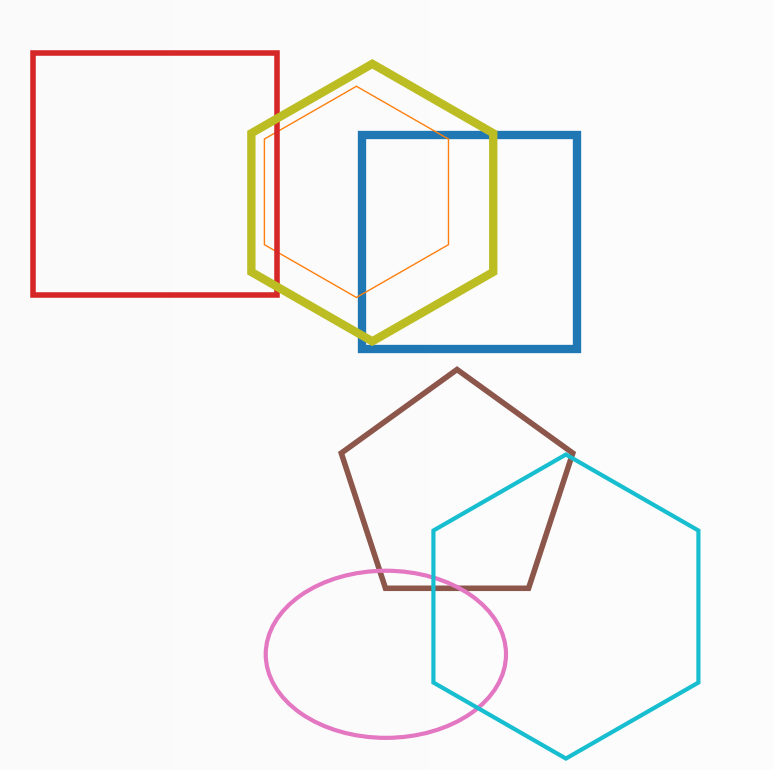[{"shape": "square", "thickness": 3, "radius": 0.69, "center": [0.606, 0.686]}, {"shape": "hexagon", "thickness": 0.5, "radius": 0.69, "center": [0.46, 0.751]}, {"shape": "square", "thickness": 2, "radius": 0.79, "center": [0.2, 0.774]}, {"shape": "pentagon", "thickness": 2, "radius": 0.79, "center": [0.59, 0.363]}, {"shape": "oval", "thickness": 1.5, "radius": 0.78, "center": [0.498, 0.15]}, {"shape": "hexagon", "thickness": 3, "radius": 0.9, "center": [0.48, 0.737]}, {"shape": "hexagon", "thickness": 1.5, "radius": 0.99, "center": [0.73, 0.212]}]